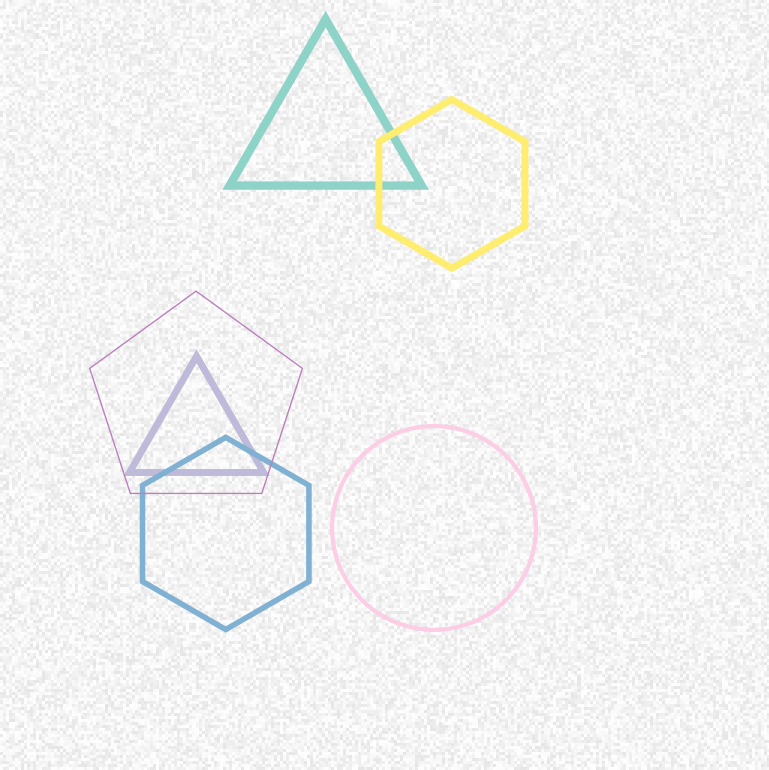[{"shape": "triangle", "thickness": 3, "radius": 0.72, "center": [0.423, 0.831]}, {"shape": "triangle", "thickness": 2.5, "radius": 0.5, "center": [0.255, 0.437]}, {"shape": "hexagon", "thickness": 2, "radius": 0.62, "center": [0.293, 0.307]}, {"shape": "circle", "thickness": 1.5, "radius": 0.66, "center": [0.564, 0.314]}, {"shape": "pentagon", "thickness": 0.5, "radius": 0.73, "center": [0.255, 0.477]}, {"shape": "hexagon", "thickness": 2.5, "radius": 0.55, "center": [0.587, 0.761]}]